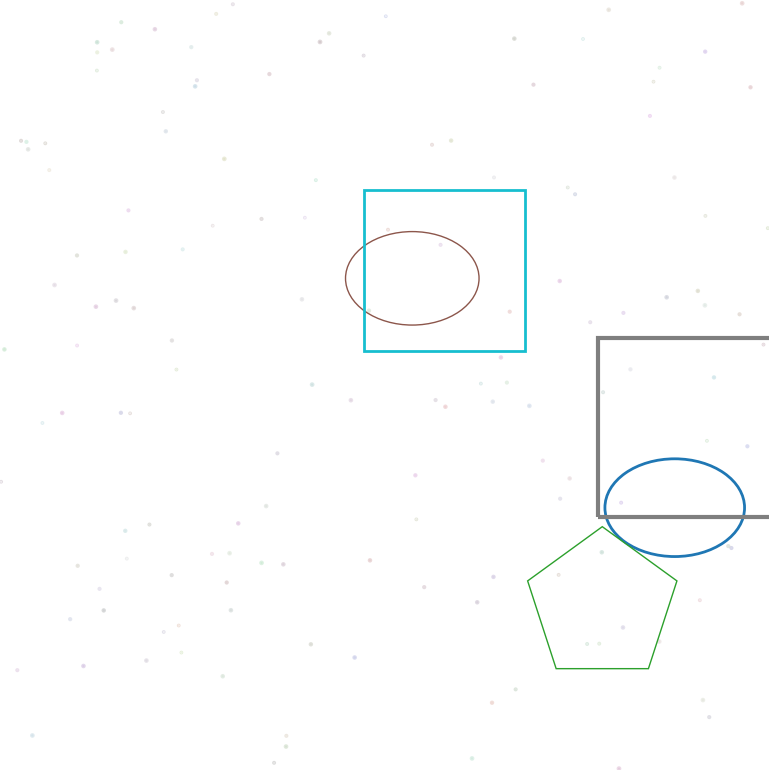[{"shape": "oval", "thickness": 1, "radius": 0.45, "center": [0.876, 0.341]}, {"shape": "pentagon", "thickness": 0.5, "radius": 0.51, "center": [0.782, 0.214]}, {"shape": "oval", "thickness": 0.5, "radius": 0.43, "center": [0.535, 0.639]}, {"shape": "square", "thickness": 1.5, "radius": 0.58, "center": [0.893, 0.445]}, {"shape": "square", "thickness": 1, "radius": 0.52, "center": [0.578, 0.649]}]